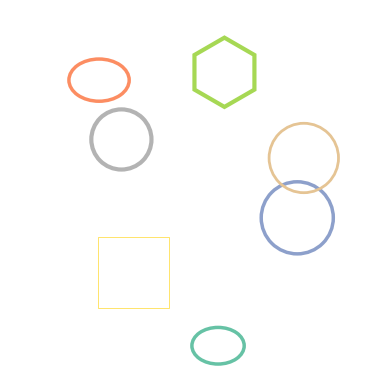[{"shape": "oval", "thickness": 2.5, "radius": 0.34, "center": [0.566, 0.102]}, {"shape": "oval", "thickness": 2.5, "radius": 0.39, "center": [0.257, 0.792]}, {"shape": "circle", "thickness": 2.5, "radius": 0.47, "center": [0.772, 0.434]}, {"shape": "hexagon", "thickness": 3, "radius": 0.45, "center": [0.583, 0.812]}, {"shape": "square", "thickness": 0.5, "radius": 0.46, "center": [0.346, 0.293]}, {"shape": "circle", "thickness": 2, "radius": 0.45, "center": [0.789, 0.59]}, {"shape": "circle", "thickness": 3, "radius": 0.39, "center": [0.315, 0.638]}]